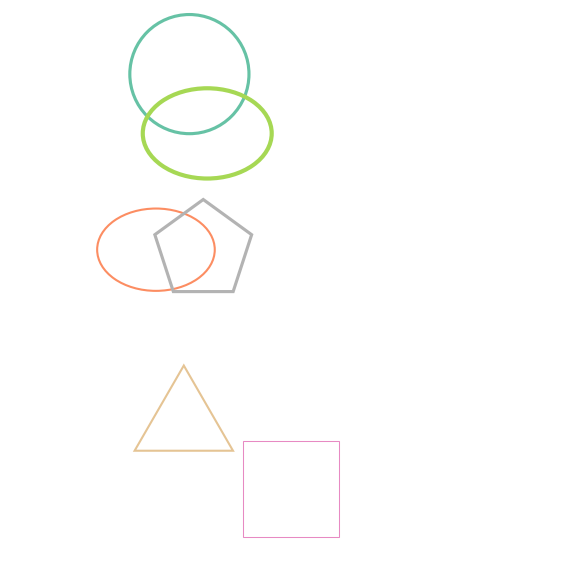[{"shape": "circle", "thickness": 1.5, "radius": 0.52, "center": [0.328, 0.871]}, {"shape": "oval", "thickness": 1, "radius": 0.51, "center": [0.27, 0.567]}, {"shape": "square", "thickness": 0.5, "radius": 0.42, "center": [0.504, 0.153]}, {"shape": "oval", "thickness": 2, "radius": 0.56, "center": [0.359, 0.768]}, {"shape": "triangle", "thickness": 1, "radius": 0.49, "center": [0.318, 0.268]}, {"shape": "pentagon", "thickness": 1.5, "radius": 0.44, "center": [0.352, 0.566]}]